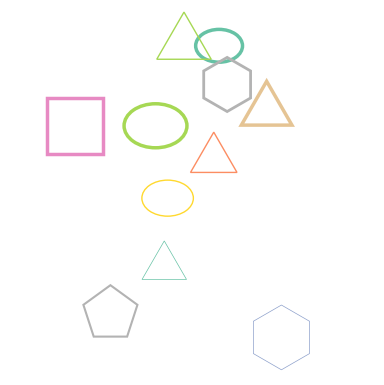[{"shape": "oval", "thickness": 2.5, "radius": 0.3, "center": [0.569, 0.881]}, {"shape": "triangle", "thickness": 0.5, "radius": 0.33, "center": [0.427, 0.308]}, {"shape": "triangle", "thickness": 1, "radius": 0.35, "center": [0.555, 0.587]}, {"shape": "hexagon", "thickness": 0.5, "radius": 0.42, "center": [0.731, 0.124]}, {"shape": "square", "thickness": 2.5, "radius": 0.36, "center": [0.195, 0.673]}, {"shape": "oval", "thickness": 2.5, "radius": 0.41, "center": [0.404, 0.673]}, {"shape": "triangle", "thickness": 1, "radius": 0.41, "center": [0.478, 0.887]}, {"shape": "oval", "thickness": 1, "radius": 0.33, "center": [0.435, 0.485]}, {"shape": "triangle", "thickness": 2.5, "radius": 0.38, "center": [0.693, 0.713]}, {"shape": "hexagon", "thickness": 2, "radius": 0.35, "center": [0.59, 0.781]}, {"shape": "pentagon", "thickness": 1.5, "radius": 0.37, "center": [0.287, 0.185]}]